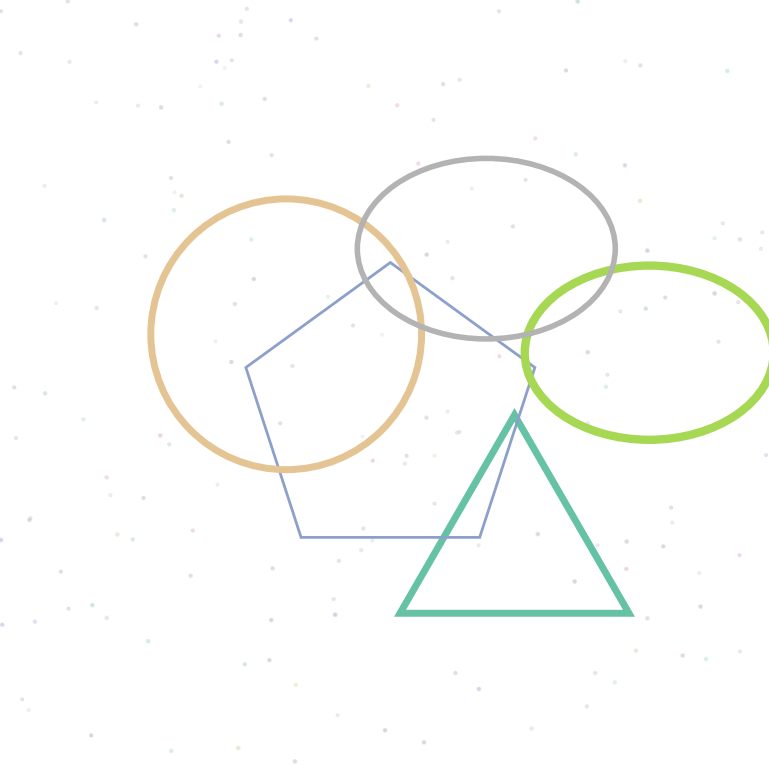[{"shape": "triangle", "thickness": 2.5, "radius": 0.86, "center": [0.668, 0.289]}, {"shape": "pentagon", "thickness": 1, "radius": 0.99, "center": [0.507, 0.462]}, {"shape": "oval", "thickness": 3, "radius": 0.81, "center": [0.843, 0.542]}, {"shape": "circle", "thickness": 2.5, "radius": 0.88, "center": [0.372, 0.566]}, {"shape": "oval", "thickness": 2, "radius": 0.84, "center": [0.632, 0.677]}]